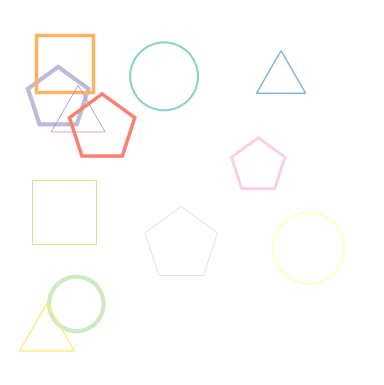[{"shape": "circle", "thickness": 1.5, "radius": 0.44, "center": [0.426, 0.802]}, {"shape": "circle", "thickness": 1, "radius": 0.46, "center": [0.802, 0.355]}, {"shape": "pentagon", "thickness": 3, "radius": 0.41, "center": [0.151, 0.744]}, {"shape": "pentagon", "thickness": 2.5, "radius": 0.45, "center": [0.265, 0.667]}, {"shape": "triangle", "thickness": 1, "radius": 0.37, "center": [0.73, 0.795]}, {"shape": "square", "thickness": 2.5, "radius": 0.37, "center": [0.168, 0.835]}, {"shape": "square", "thickness": 0.5, "radius": 0.41, "center": [0.166, 0.45]}, {"shape": "pentagon", "thickness": 2, "radius": 0.37, "center": [0.671, 0.569]}, {"shape": "pentagon", "thickness": 0.5, "radius": 0.49, "center": [0.471, 0.365]}, {"shape": "triangle", "thickness": 0.5, "radius": 0.4, "center": [0.203, 0.698]}, {"shape": "circle", "thickness": 3, "radius": 0.35, "center": [0.198, 0.211]}, {"shape": "triangle", "thickness": 1, "radius": 0.41, "center": [0.122, 0.13]}]